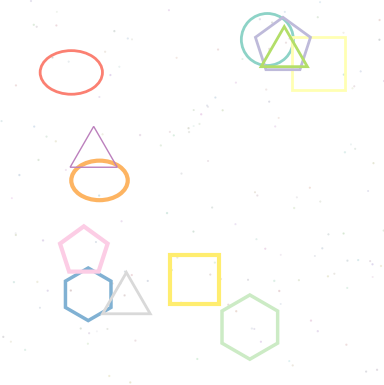[{"shape": "circle", "thickness": 2, "radius": 0.34, "center": [0.694, 0.897]}, {"shape": "square", "thickness": 2, "radius": 0.35, "center": [0.827, 0.834]}, {"shape": "pentagon", "thickness": 2, "radius": 0.38, "center": [0.735, 0.88]}, {"shape": "oval", "thickness": 2, "radius": 0.4, "center": [0.185, 0.812]}, {"shape": "hexagon", "thickness": 2.5, "radius": 0.34, "center": [0.229, 0.236]}, {"shape": "oval", "thickness": 3, "radius": 0.37, "center": [0.258, 0.531]}, {"shape": "triangle", "thickness": 2, "radius": 0.35, "center": [0.738, 0.862]}, {"shape": "pentagon", "thickness": 3, "radius": 0.32, "center": [0.218, 0.347]}, {"shape": "triangle", "thickness": 2, "radius": 0.36, "center": [0.328, 0.221]}, {"shape": "triangle", "thickness": 1, "radius": 0.35, "center": [0.243, 0.601]}, {"shape": "hexagon", "thickness": 2.5, "radius": 0.42, "center": [0.649, 0.15]}, {"shape": "square", "thickness": 3, "radius": 0.32, "center": [0.505, 0.275]}]